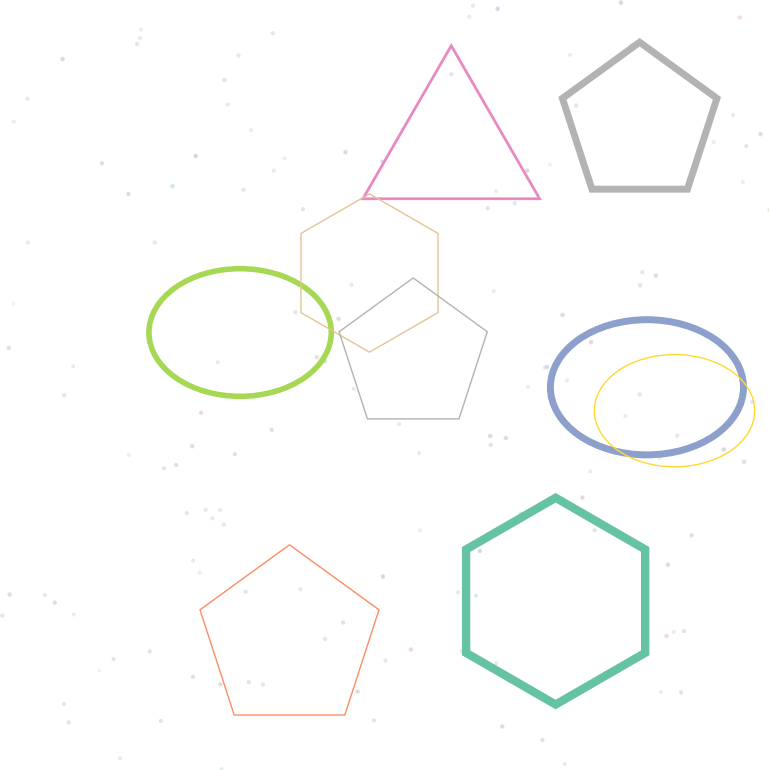[{"shape": "hexagon", "thickness": 3, "radius": 0.67, "center": [0.722, 0.219]}, {"shape": "pentagon", "thickness": 0.5, "radius": 0.61, "center": [0.376, 0.17]}, {"shape": "oval", "thickness": 2.5, "radius": 0.63, "center": [0.84, 0.497]}, {"shape": "triangle", "thickness": 1, "radius": 0.66, "center": [0.586, 0.808]}, {"shape": "oval", "thickness": 2, "radius": 0.59, "center": [0.312, 0.568]}, {"shape": "oval", "thickness": 0.5, "radius": 0.52, "center": [0.876, 0.467]}, {"shape": "hexagon", "thickness": 0.5, "radius": 0.51, "center": [0.48, 0.645]}, {"shape": "pentagon", "thickness": 2.5, "radius": 0.53, "center": [0.831, 0.84]}, {"shape": "pentagon", "thickness": 0.5, "radius": 0.51, "center": [0.537, 0.538]}]